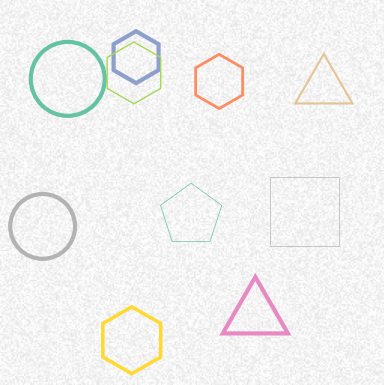[{"shape": "circle", "thickness": 3, "radius": 0.48, "center": [0.176, 0.795]}, {"shape": "pentagon", "thickness": 0.5, "radius": 0.42, "center": [0.496, 0.441]}, {"shape": "hexagon", "thickness": 2, "radius": 0.35, "center": [0.569, 0.788]}, {"shape": "hexagon", "thickness": 3, "radius": 0.34, "center": [0.353, 0.852]}, {"shape": "triangle", "thickness": 3, "radius": 0.49, "center": [0.663, 0.183]}, {"shape": "hexagon", "thickness": 1, "radius": 0.4, "center": [0.348, 0.811]}, {"shape": "hexagon", "thickness": 2.5, "radius": 0.43, "center": [0.342, 0.116]}, {"shape": "triangle", "thickness": 1.5, "radius": 0.43, "center": [0.841, 0.774]}, {"shape": "square", "thickness": 0.5, "radius": 0.45, "center": [0.791, 0.451]}, {"shape": "circle", "thickness": 3, "radius": 0.42, "center": [0.111, 0.412]}]